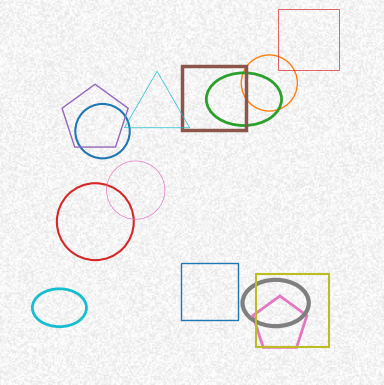[{"shape": "circle", "thickness": 1.5, "radius": 0.35, "center": [0.266, 0.659]}, {"shape": "square", "thickness": 1, "radius": 0.37, "center": [0.544, 0.244]}, {"shape": "circle", "thickness": 1, "radius": 0.36, "center": [0.699, 0.784]}, {"shape": "oval", "thickness": 2, "radius": 0.49, "center": [0.634, 0.742]}, {"shape": "square", "thickness": 0.5, "radius": 0.39, "center": [0.801, 0.897]}, {"shape": "circle", "thickness": 1.5, "radius": 0.5, "center": [0.248, 0.424]}, {"shape": "pentagon", "thickness": 1, "radius": 0.45, "center": [0.247, 0.691]}, {"shape": "square", "thickness": 2.5, "radius": 0.42, "center": [0.555, 0.745]}, {"shape": "pentagon", "thickness": 2, "radius": 0.37, "center": [0.727, 0.157]}, {"shape": "circle", "thickness": 0.5, "radius": 0.38, "center": [0.353, 0.506]}, {"shape": "oval", "thickness": 3, "radius": 0.43, "center": [0.716, 0.213]}, {"shape": "square", "thickness": 1.5, "radius": 0.47, "center": [0.76, 0.193]}, {"shape": "triangle", "thickness": 0.5, "radius": 0.49, "center": [0.408, 0.717]}, {"shape": "oval", "thickness": 2, "radius": 0.35, "center": [0.154, 0.201]}]